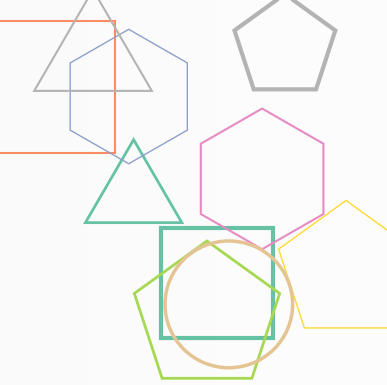[{"shape": "triangle", "thickness": 2, "radius": 0.72, "center": [0.345, 0.494]}, {"shape": "square", "thickness": 3, "radius": 0.72, "center": [0.56, 0.265]}, {"shape": "square", "thickness": 1.5, "radius": 0.86, "center": [0.127, 0.775]}, {"shape": "hexagon", "thickness": 1, "radius": 0.87, "center": [0.332, 0.749]}, {"shape": "hexagon", "thickness": 1.5, "radius": 0.91, "center": [0.676, 0.535]}, {"shape": "pentagon", "thickness": 2, "radius": 0.99, "center": [0.534, 0.177]}, {"shape": "pentagon", "thickness": 1, "radius": 0.92, "center": [0.893, 0.296]}, {"shape": "circle", "thickness": 2.5, "radius": 0.82, "center": [0.591, 0.209]}, {"shape": "triangle", "thickness": 1.5, "radius": 0.88, "center": [0.24, 0.852]}, {"shape": "pentagon", "thickness": 3, "radius": 0.68, "center": [0.735, 0.879]}]